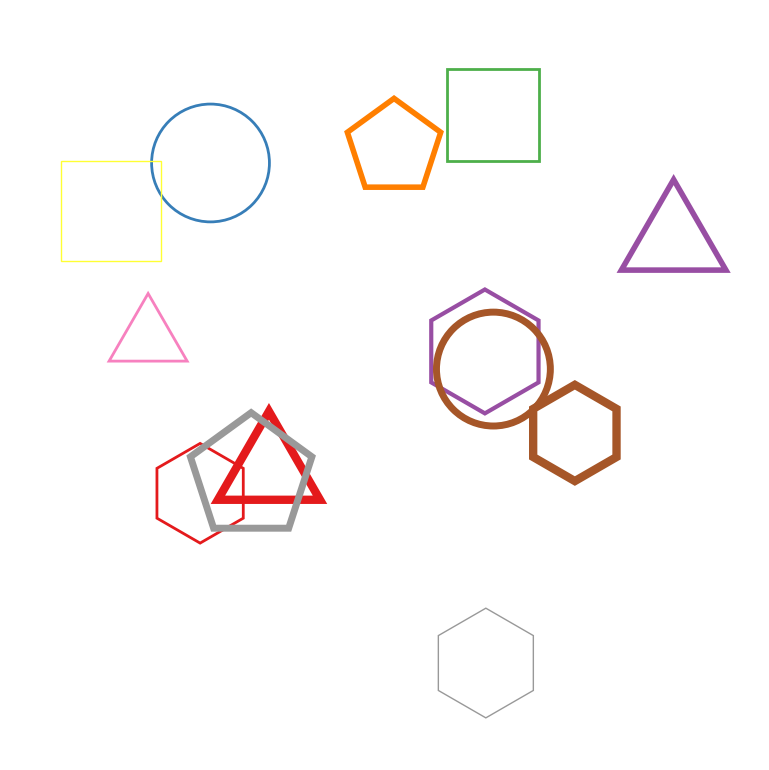[{"shape": "triangle", "thickness": 3, "radius": 0.38, "center": [0.349, 0.389]}, {"shape": "hexagon", "thickness": 1, "radius": 0.32, "center": [0.26, 0.359]}, {"shape": "circle", "thickness": 1, "radius": 0.38, "center": [0.273, 0.788]}, {"shape": "square", "thickness": 1, "radius": 0.3, "center": [0.64, 0.851]}, {"shape": "triangle", "thickness": 2, "radius": 0.39, "center": [0.875, 0.688]}, {"shape": "hexagon", "thickness": 1.5, "radius": 0.4, "center": [0.63, 0.544]}, {"shape": "pentagon", "thickness": 2, "radius": 0.32, "center": [0.512, 0.808]}, {"shape": "square", "thickness": 0.5, "radius": 0.32, "center": [0.145, 0.726]}, {"shape": "hexagon", "thickness": 3, "radius": 0.31, "center": [0.747, 0.438]}, {"shape": "circle", "thickness": 2.5, "radius": 0.37, "center": [0.641, 0.521]}, {"shape": "triangle", "thickness": 1, "radius": 0.29, "center": [0.192, 0.56]}, {"shape": "hexagon", "thickness": 0.5, "radius": 0.36, "center": [0.631, 0.139]}, {"shape": "pentagon", "thickness": 2.5, "radius": 0.41, "center": [0.326, 0.381]}]